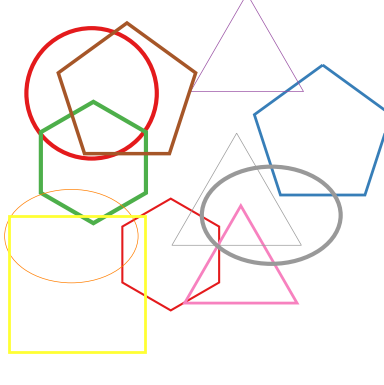[{"shape": "hexagon", "thickness": 1.5, "radius": 0.73, "center": [0.443, 0.339]}, {"shape": "circle", "thickness": 3, "radius": 0.85, "center": [0.238, 0.758]}, {"shape": "pentagon", "thickness": 2, "radius": 0.93, "center": [0.838, 0.644]}, {"shape": "hexagon", "thickness": 3, "radius": 0.79, "center": [0.243, 0.578]}, {"shape": "triangle", "thickness": 0.5, "radius": 0.85, "center": [0.642, 0.847]}, {"shape": "oval", "thickness": 0.5, "radius": 0.87, "center": [0.185, 0.387]}, {"shape": "square", "thickness": 2, "radius": 0.88, "center": [0.201, 0.262]}, {"shape": "pentagon", "thickness": 2.5, "radius": 0.94, "center": [0.33, 0.753]}, {"shape": "triangle", "thickness": 2, "radius": 0.84, "center": [0.626, 0.297]}, {"shape": "oval", "thickness": 3, "radius": 0.9, "center": [0.705, 0.441]}, {"shape": "triangle", "thickness": 0.5, "radius": 0.97, "center": [0.615, 0.46]}]